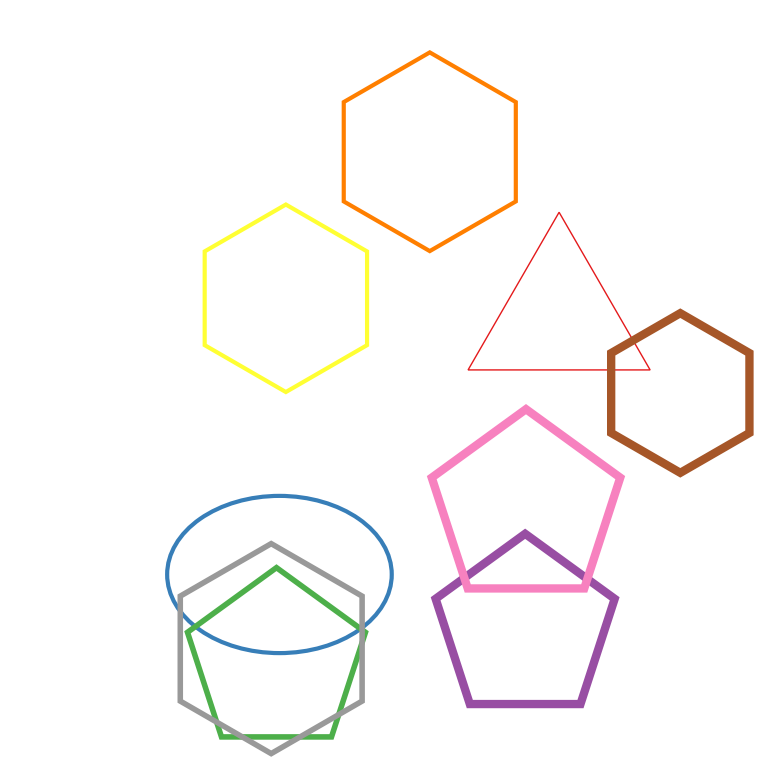[{"shape": "triangle", "thickness": 0.5, "radius": 0.68, "center": [0.726, 0.588]}, {"shape": "oval", "thickness": 1.5, "radius": 0.73, "center": [0.363, 0.254]}, {"shape": "pentagon", "thickness": 2, "radius": 0.61, "center": [0.359, 0.141]}, {"shape": "pentagon", "thickness": 3, "radius": 0.61, "center": [0.682, 0.185]}, {"shape": "hexagon", "thickness": 1.5, "radius": 0.65, "center": [0.558, 0.803]}, {"shape": "hexagon", "thickness": 1.5, "radius": 0.61, "center": [0.371, 0.613]}, {"shape": "hexagon", "thickness": 3, "radius": 0.52, "center": [0.884, 0.49]}, {"shape": "pentagon", "thickness": 3, "radius": 0.64, "center": [0.683, 0.34]}, {"shape": "hexagon", "thickness": 2, "radius": 0.68, "center": [0.352, 0.158]}]